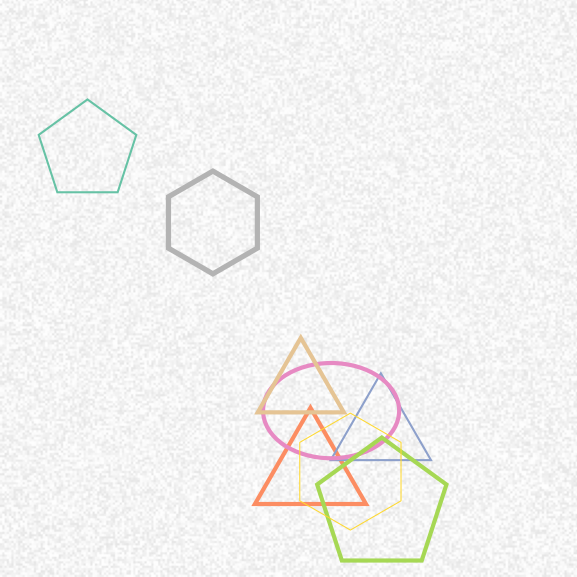[{"shape": "pentagon", "thickness": 1, "radius": 0.44, "center": [0.152, 0.738]}, {"shape": "triangle", "thickness": 2, "radius": 0.56, "center": [0.538, 0.182]}, {"shape": "triangle", "thickness": 1, "radius": 0.5, "center": [0.659, 0.253]}, {"shape": "oval", "thickness": 2, "radius": 0.59, "center": [0.573, 0.288]}, {"shape": "pentagon", "thickness": 2, "radius": 0.59, "center": [0.661, 0.124]}, {"shape": "hexagon", "thickness": 0.5, "radius": 0.51, "center": [0.607, 0.183]}, {"shape": "triangle", "thickness": 2, "radius": 0.43, "center": [0.521, 0.328]}, {"shape": "hexagon", "thickness": 2.5, "radius": 0.44, "center": [0.369, 0.614]}]